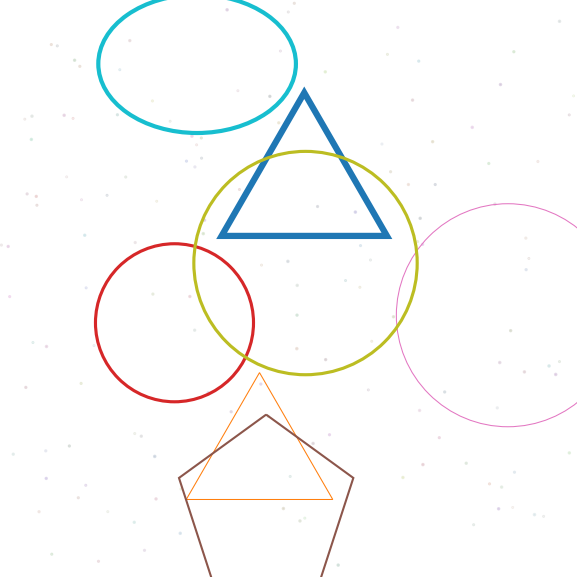[{"shape": "triangle", "thickness": 3, "radius": 0.83, "center": [0.527, 0.673]}, {"shape": "triangle", "thickness": 0.5, "radius": 0.73, "center": [0.449, 0.207]}, {"shape": "circle", "thickness": 1.5, "radius": 0.68, "center": [0.302, 0.44]}, {"shape": "pentagon", "thickness": 1, "radius": 0.79, "center": [0.461, 0.122]}, {"shape": "circle", "thickness": 0.5, "radius": 0.97, "center": [0.879, 0.453]}, {"shape": "circle", "thickness": 1.5, "radius": 0.97, "center": [0.529, 0.544]}, {"shape": "oval", "thickness": 2, "radius": 0.86, "center": [0.341, 0.889]}]